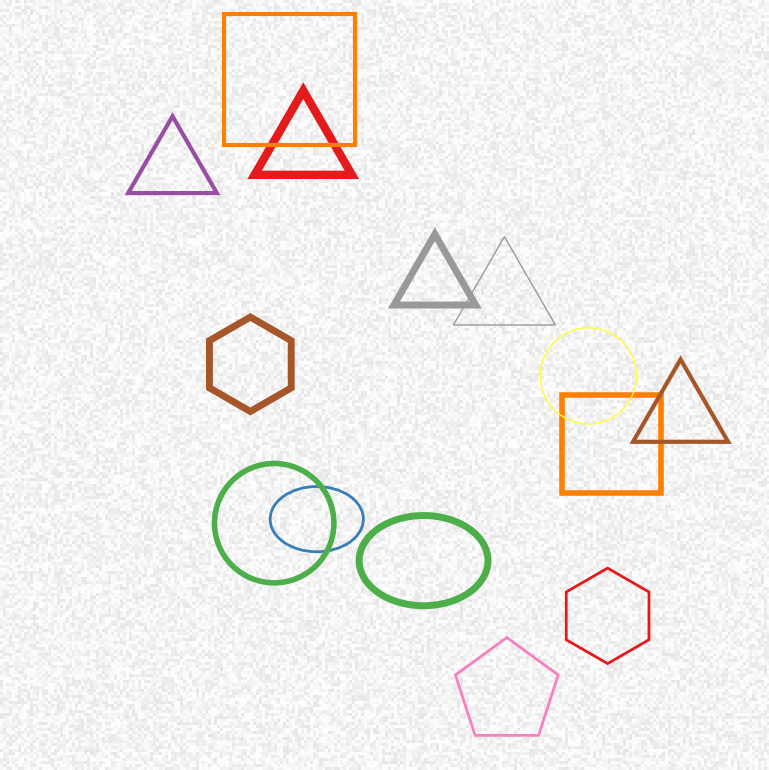[{"shape": "triangle", "thickness": 3, "radius": 0.36, "center": [0.394, 0.809]}, {"shape": "hexagon", "thickness": 1, "radius": 0.31, "center": [0.789, 0.2]}, {"shape": "oval", "thickness": 1, "radius": 0.3, "center": [0.411, 0.326]}, {"shape": "circle", "thickness": 2, "radius": 0.39, "center": [0.356, 0.321]}, {"shape": "oval", "thickness": 2.5, "radius": 0.42, "center": [0.55, 0.272]}, {"shape": "triangle", "thickness": 1.5, "radius": 0.33, "center": [0.224, 0.782]}, {"shape": "square", "thickness": 2, "radius": 0.32, "center": [0.794, 0.424]}, {"shape": "square", "thickness": 1.5, "radius": 0.43, "center": [0.377, 0.897]}, {"shape": "circle", "thickness": 0.5, "radius": 0.31, "center": [0.764, 0.512]}, {"shape": "triangle", "thickness": 1.5, "radius": 0.36, "center": [0.884, 0.462]}, {"shape": "hexagon", "thickness": 2.5, "radius": 0.31, "center": [0.325, 0.527]}, {"shape": "pentagon", "thickness": 1, "radius": 0.35, "center": [0.658, 0.102]}, {"shape": "triangle", "thickness": 0.5, "radius": 0.38, "center": [0.655, 0.616]}, {"shape": "triangle", "thickness": 2.5, "radius": 0.31, "center": [0.565, 0.635]}]